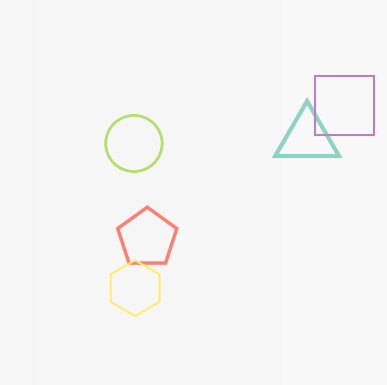[{"shape": "triangle", "thickness": 3, "radius": 0.48, "center": [0.793, 0.642]}, {"shape": "pentagon", "thickness": 2.5, "radius": 0.4, "center": [0.38, 0.382]}, {"shape": "circle", "thickness": 2, "radius": 0.36, "center": [0.346, 0.627]}, {"shape": "square", "thickness": 1.5, "radius": 0.38, "center": [0.89, 0.726]}, {"shape": "hexagon", "thickness": 1.5, "radius": 0.36, "center": [0.349, 0.252]}]